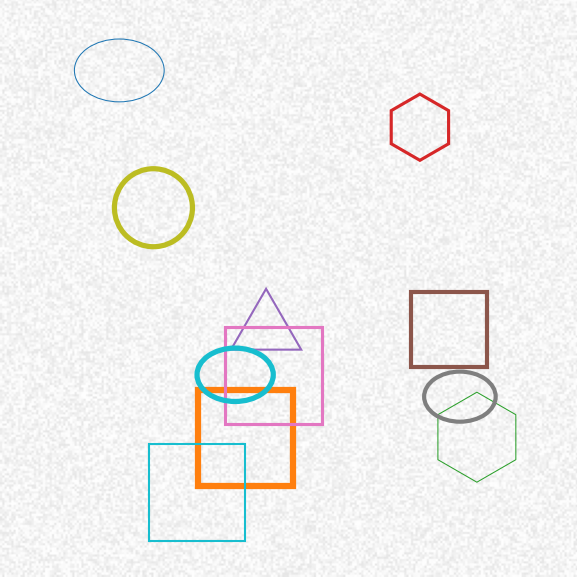[{"shape": "oval", "thickness": 0.5, "radius": 0.39, "center": [0.207, 0.877]}, {"shape": "square", "thickness": 3, "radius": 0.41, "center": [0.425, 0.24]}, {"shape": "hexagon", "thickness": 0.5, "radius": 0.39, "center": [0.826, 0.242]}, {"shape": "hexagon", "thickness": 1.5, "radius": 0.29, "center": [0.727, 0.779]}, {"shape": "triangle", "thickness": 1, "radius": 0.35, "center": [0.461, 0.429]}, {"shape": "square", "thickness": 2, "radius": 0.33, "center": [0.778, 0.429]}, {"shape": "square", "thickness": 1.5, "radius": 0.42, "center": [0.474, 0.349]}, {"shape": "oval", "thickness": 2, "radius": 0.31, "center": [0.796, 0.312]}, {"shape": "circle", "thickness": 2.5, "radius": 0.34, "center": [0.266, 0.639]}, {"shape": "square", "thickness": 1, "radius": 0.42, "center": [0.341, 0.146]}, {"shape": "oval", "thickness": 2.5, "radius": 0.33, "center": [0.407, 0.35]}]